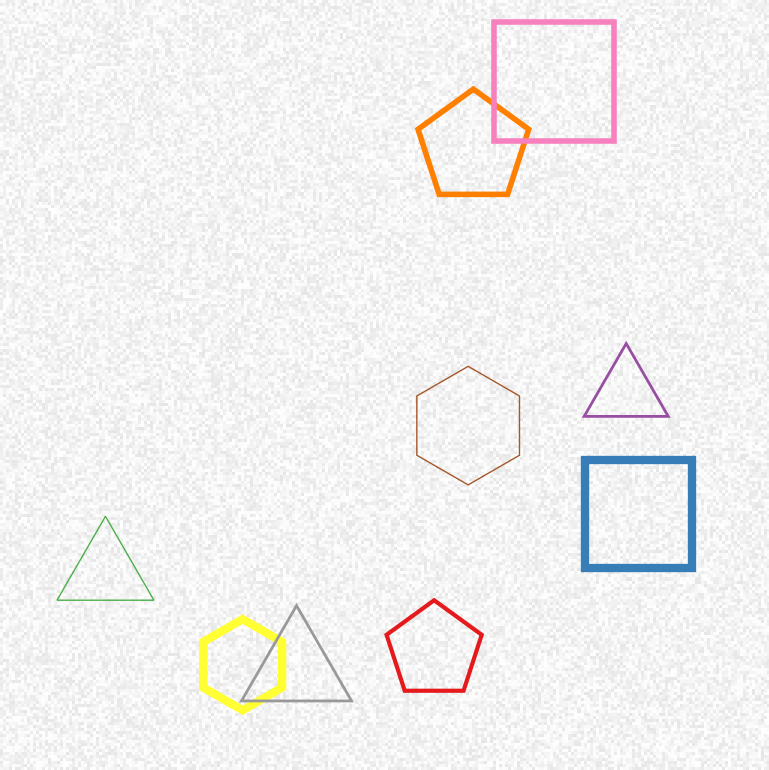[{"shape": "pentagon", "thickness": 1.5, "radius": 0.32, "center": [0.564, 0.155]}, {"shape": "square", "thickness": 3, "radius": 0.35, "center": [0.829, 0.333]}, {"shape": "triangle", "thickness": 0.5, "radius": 0.36, "center": [0.137, 0.257]}, {"shape": "triangle", "thickness": 1, "radius": 0.32, "center": [0.813, 0.491]}, {"shape": "pentagon", "thickness": 2, "radius": 0.38, "center": [0.615, 0.809]}, {"shape": "hexagon", "thickness": 3, "radius": 0.3, "center": [0.315, 0.137]}, {"shape": "hexagon", "thickness": 0.5, "radius": 0.38, "center": [0.608, 0.447]}, {"shape": "square", "thickness": 2, "radius": 0.39, "center": [0.719, 0.894]}, {"shape": "triangle", "thickness": 1, "radius": 0.41, "center": [0.385, 0.131]}]